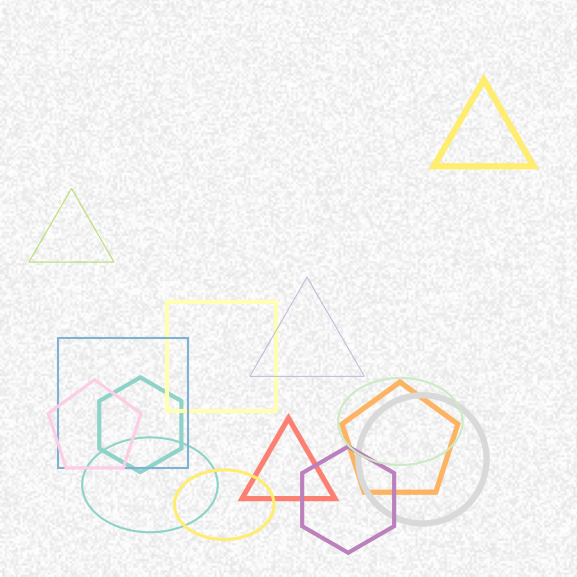[{"shape": "oval", "thickness": 1, "radius": 0.59, "center": [0.26, 0.16]}, {"shape": "hexagon", "thickness": 2, "radius": 0.41, "center": [0.243, 0.264]}, {"shape": "square", "thickness": 2, "radius": 0.47, "center": [0.383, 0.381]}, {"shape": "triangle", "thickness": 0.5, "radius": 0.57, "center": [0.532, 0.405]}, {"shape": "triangle", "thickness": 2.5, "radius": 0.46, "center": [0.5, 0.182]}, {"shape": "square", "thickness": 1, "radius": 0.56, "center": [0.212, 0.301]}, {"shape": "pentagon", "thickness": 2.5, "radius": 0.53, "center": [0.693, 0.232]}, {"shape": "triangle", "thickness": 0.5, "radius": 0.43, "center": [0.124, 0.588]}, {"shape": "pentagon", "thickness": 1.5, "radius": 0.42, "center": [0.164, 0.257]}, {"shape": "circle", "thickness": 3, "radius": 0.56, "center": [0.732, 0.204]}, {"shape": "hexagon", "thickness": 2, "radius": 0.46, "center": [0.603, 0.134]}, {"shape": "oval", "thickness": 1, "radius": 0.54, "center": [0.693, 0.269]}, {"shape": "triangle", "thickness": 3, "radius": 0.5, "center": [0.838, 0.761]}, {"shape": "oval", "thickness": 1.5, "radius": 0.43, "center": [0.388, 0.125]}]